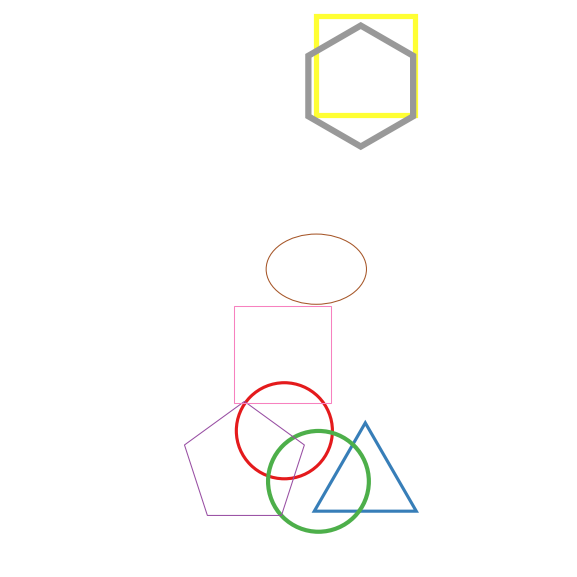[{"shape": "circle", "thickness": 1.5, "radius": 0.42, "center": [0.492, 0.253]}, {"shape": "triangle", "thickness": 1.5, "radius": 0.51, "center": [0.633, 0.165]}, {"shape": "circle", "thickness": 2, "radius": 0.44, "center": [0.551, 0.166]}, {"shape": "pentagon", "thickness": 0.5, "radius": 0.55, "center": [0.423, 0.195]}, {"shape": "square", "thickness": 2.5, "radius": 0.43, "center": [0.633, 0.885]}, {"shape": "oval", "thickness": 0.5, "radius": 0.43, "center": [0.548, 0.533]}, {"shape": "square", "thickness": 0.5, "radius": 0.42, "center": [0.489, 0.385]}, {"shape": "hexagon", "thickness": 3, "radius": 0.52, "center": [0.625, 0.85]}]